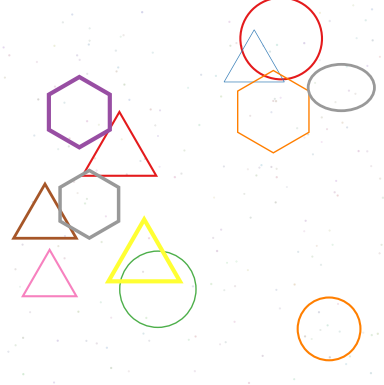[{"shape": "circle", "thickness": 1.5, "radius": 0.53, "center": [0.73, 0.9]}, {"shape": "triangle", "thickness": 1.5, "radius": 0.55, "center": [0.31, 0.599]}, {"shape": "triangle", "thickness": 0.5, "radius": 0.45, "center": [0.66, 0.832]}, {"shape": "circle", "thickness": 1, "radius": 0.5, "center": [0.41, 0.249]}, {"shape": "hexagon", "thickness": 3, "radius": 0.46, "center": [0.206, 0.709]}, {"shape": "circle", "thickness": 1.5, "radius": 0.41, "center": [0.855, 0.146]}, {"shape": "hexagon", "thickness": 1, "radius": 0.53, "center": [0.71, 0.71]}, {"shape": "triangle", "thickness": 3, "radius": 0.54, "center": [0.375, 0.323]}, {"shape": "triangle", "thickness": 2, "radius": 0.47, "center": [0.117, 0.428]}, {"shape": "triangle", "thickness": 1.5, "radius": 0.4, "center": [0.129, 0.271]}, {"shape": "hexagon", "thickness": 2.5, "radius": 0.44, "center": [0.232, 0.469]}, {"shape": "oval", "thickness": 2, "radius": 0.43, "center": [0.887, 0.773]}]